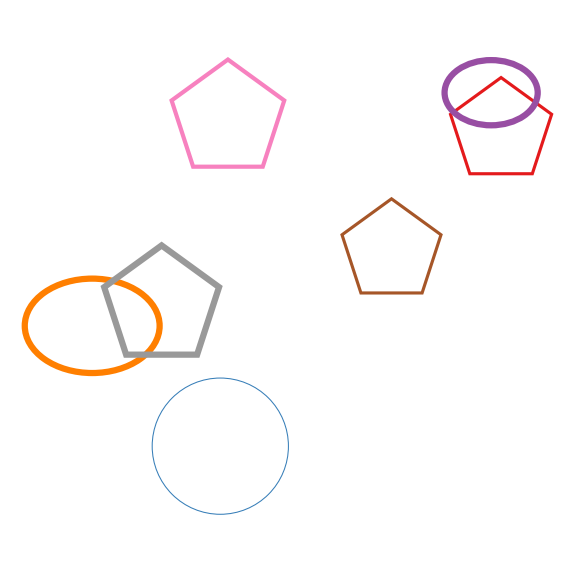[{"shape": "pentagon", "thickness": 1.5, "radius": 0.46, "center": [0.868, 0.773]}, {"shape": "circle", "thickness": 0.5, "radius": 0.59, "center": [0.381, 0.227]}, {"shape": "oval", "thickness": 3, "radius": 0.4, "center": [0.85, 0.839]}, {"shape": "oval", "thickness": 3, "radius": 0.58, "center": [0.16, 0.435]}, {"shape": "pentagon", "thickness": 1.5, "radius": 0.45, "center": [0.678, 0.565]}, {"shape": "pentagon", "thickness": 2, "radius": 0.51, "center": [0.395, 0.793]}, {"shape": "pentagon", "thickness": 3, "radius": 0.52, "center": [0.28, 0.47]}]